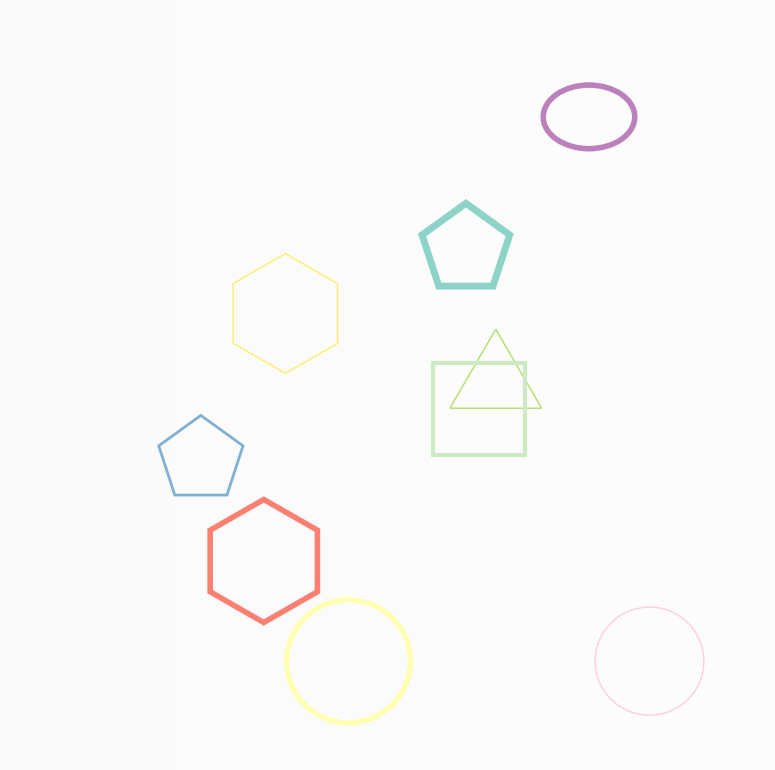[{"shape": "pentagon", "thickness": 2.5, "radius": 0.3, "center": [0.601, 0.677]}, {"shape": "circle", "thickness": 2, "radius": 0.4, "center": [0.45, 0.141]}, {"shape": "hexagon", "thickness": 2, "radius": 0.4, "center": [0.34, 0.271]}, {"shape": "pentagon", "thickness": 1, "radius": 0.29, "center": [0.259, 0.403]}, {"shape": "triangle", "thickness": 0.5, "radius": 0.34, "center": [0.64, 0.504]}, {"shape": "circle", "thickness": 0.5, "radius": 0.35, "center": [0.838, 0.141]}, {"shape": "oval", "thickness": 2, "radius": 0.3, "center": [0.76, 0.848]}, {"shape": "square", "thickness": 1.5, "radius": 0.3, "center": [0.618, 0.469]}, {"shape": "hexagon", "thickness": 0.5, "radius": 0.39, "center": [0.368, 0.593]}]